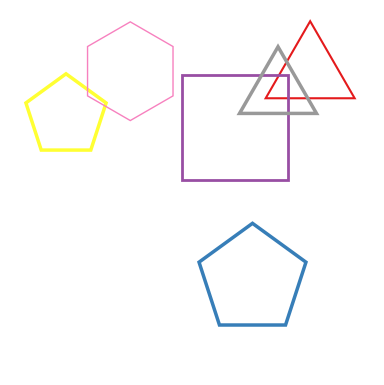[{"shape": "triangle", "thickness": 1.5, "radius": 0.67, "center": [0.806, 0.811]}, {"shape": "pentagon", "thickness": 2.5, "radius": 0.73, "center": [0.656, 0.274]}, {"shape": "square", "thickness": 2, "radius": 0.69, "center": [0.611, 0.669]}, {"shape": "pentagon", "thickness": 2.5, "radius": 0.55, "center": [0.171, 0.699]}, {"shape": "hexagon", "thickness": 1, "radius": 0.64, "center": [0.338, 0.815]}, {"shape": "triangle", "thickness": 2.5, "radius": 0.58, "center": [0.722, 0.763]}]